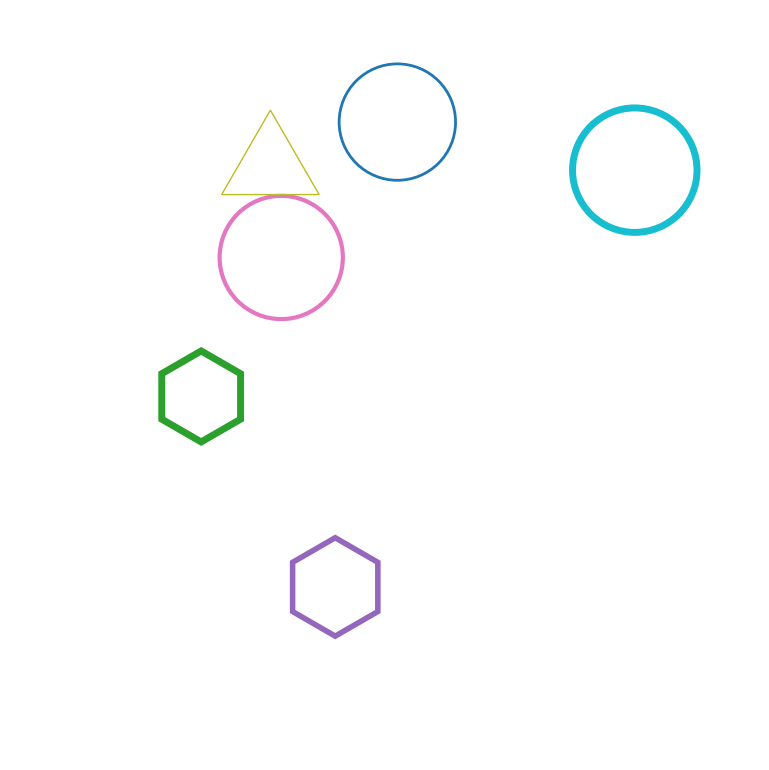[{"shape": "circle", "thickness": 1, "radius": 0.38, "center": [0.516, 0.841]}, {"shape": "hexagon", "thickness": 2.5, "radius": 0.3, "center": [0.261, 0.485]}, {"shape": "hexagon", "thickness": 2, "radius": 0.32, "center": [0.435, 0.238]}, {"shape": "circle", "thickness": 1.5, "radius": 0.4, "center": [0.365, 0.666]}, {"shape": "triangle", "thickness": 0.5, "radius": 0.37, "center": [0.351, 0.784]}, {"shape": "circle", "thickness": 2.5, "radius": 0.4, "center": [0.824, 0.779]}]